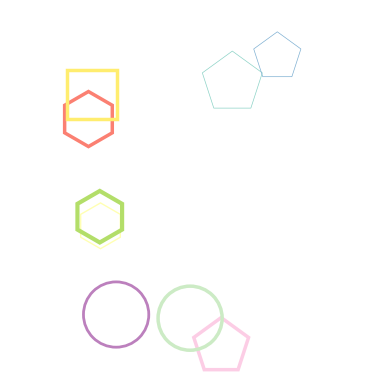[{"shape": "pentagon", "thickness": 0.5, "radius": 0.41, "center": [0.603, 0.785]}, {"shape": "hexagon", "thickness": 1, "radius": 0.3, "center": [0.261, 0.413]}, {"shape": "hexagon", "thickness": 2.5, "radius": 0.36, "center": [0.23, 0.691]}, {"shape": "pentagon", "thickness": 0.5, "radius": 0.32, "center": [0.72, 0.853]}, {"shape": "hexagon", "thickness": 3, "radius": 0.33, "center": [0.259, 0.437]}, {"shape": "pentagon", "thickness": 2.5, "radius": 0.37, "center": [0.574, 0.1]}, {"shape": "circle", "thickness": 2, "radius": 0.42, "center": [0.302, 0.183]}, {"shape": "circle", "thickness": 2.5, "radius": 0.42, "center": [0.494, 0.174]}, {"shape": "square", "thickness": 2.5, "radius": 0.32, "center": [0.239, 0.755]}]